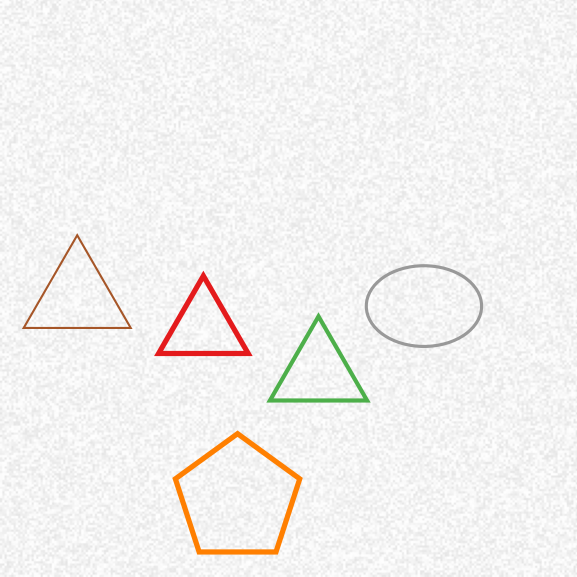[{"shape": "triangle", "thickness": 2.5, "radius": 0.45, "center": [0.352, 0.432]}, {"shape": "triangle", "thickness": 2, "radius": 0.49, "center": [0.552, 0.354]}, {"shape": "pentagon", "thickness": 2.5, "radius": 0.57, "center": [0.411, 0.135]}, {"shape": "triangle", "thickness": 1, "radius": 0.54, "center": [0.134, 0.485]}, {"shape": "oval", "thickness": 1.5, "radius": 0.5, "center": [0.734, 0.469]}]